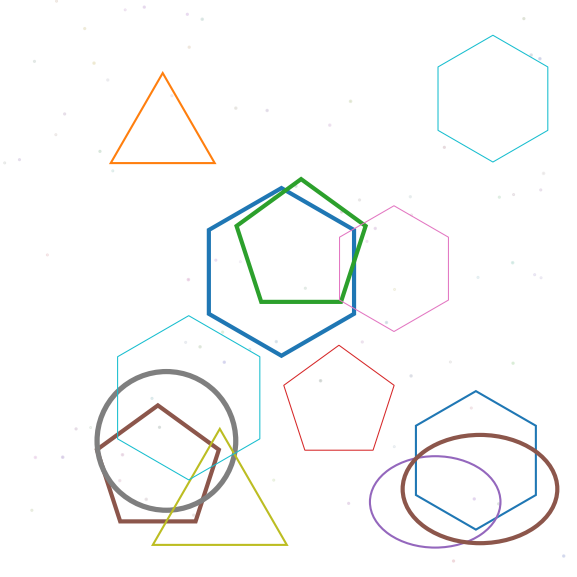[{"shape": "hexagon", "thickness": 1, "radius": 0.6, "center": [0.824, 0.202]}, {"shape": "hexagon", "thickness": 2, "radius": 0.73, "center": [0.487, 0.528]}, {"shape": "triangle", "thickness": 1, "radius": 0.52, "center": [0.282, 0.769]}, {"shape": "pentagon", "thickness": 2, "radius": 0.59, "center": [0.521, 0.571]}, {"shape": "pentagon", "thickness": 0.5, "radius": 0.5, "center": [0.587, 0.301]}, {"shape": "oval", "thickness": 1, "radius": 0.57, "center": [0.754, 0.13]}, {"shape": "oval", "thickness": 2, "radius": 0.67, "center": [0.831, 0.152]}, {"shape": "pentagon", "thickness": 2, "radius": 0.56, "center": [0.273, 0.186]}, {"shape": "hexagon", "thickness": 0.5, "radius": 0.54, "center": [0.682, 0.534]}, {"shape": "circle", "thickness": 2.5, "radius": 0.6, "center": [0.288, 0.236]}, {"shape": "triangle", "thickness": 1, "radius": 0.67, "center": [0.381, 0.123]}, {"shape": "hexagon", "thickness": 0.5, "radius": 0.71, "center": [0.327, 0.31]}, {"shape": "hexagon", "thickness": 0.5, "radius": 0.55, "center": [0.854, 0.828]}]